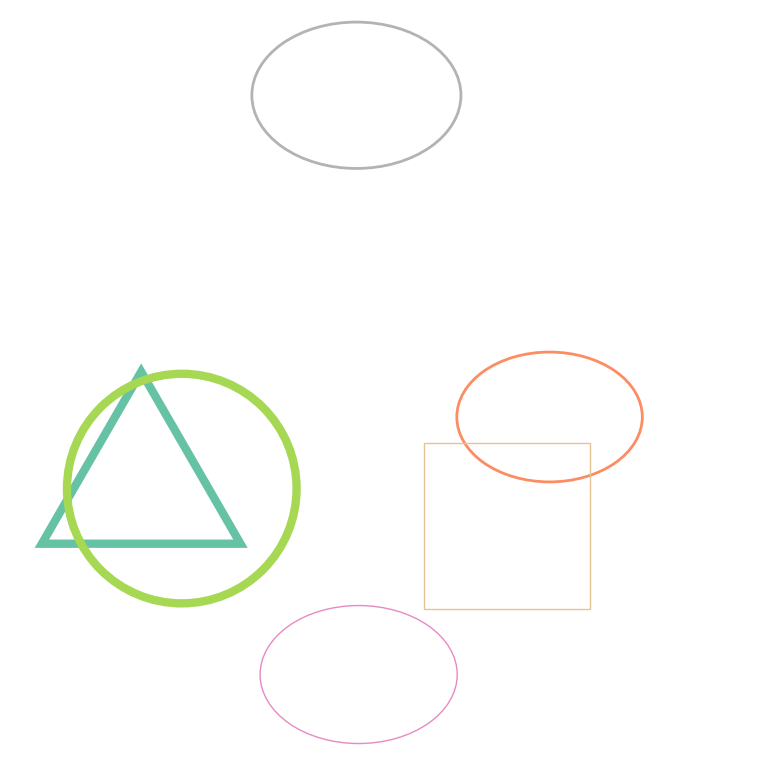[{"shape": "triangle", "thickness": 3, "radius": 0.74, "center": [0.183, 0.368]}, {"shape": "oval", "thickness": 1, "radius": 0.6, "center": [0.714, 0.458]}, {"shape": "oval", "thickness": 0.5, "radius": 0.64, "center": [0.466, 0.124]}, {"shape": "circle", "thickness": 3, "radius": 0.75, "center": [0.236, 0.365]}, {"shape": "square", "thickness": 0.5, "radius": 0.54, "center": [0.658, 0.317]}, {"shape": "oval", "thickness": 1, "radius": 0.68, "center": [0.463, 0.876]}]